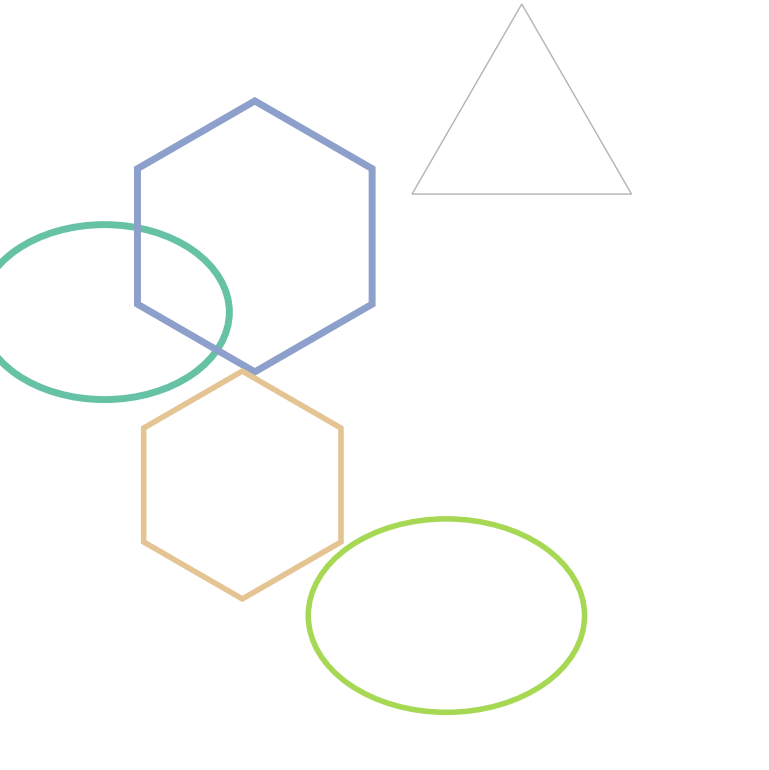[{"shape": "oval", "thickness": 2.5, "radius": 0.81, "center": [0.136, 0.595]}, {"shape": "hexagon", "thickness": 2.5, "radius": 0.88, "center": [0.331, 0.693]}, {"shape": "oval", "thickness": 2, "radius": 0.9, "center": [0.58, 0.201]}, {"shape": "hexagon", "thickness": 2, "radius": 0.74, "center": [0.315, 0.37]}, {"shape": "triangle", "thickness": 0.5, "radius": 0.82, "center": [0.678, 0.83]}]